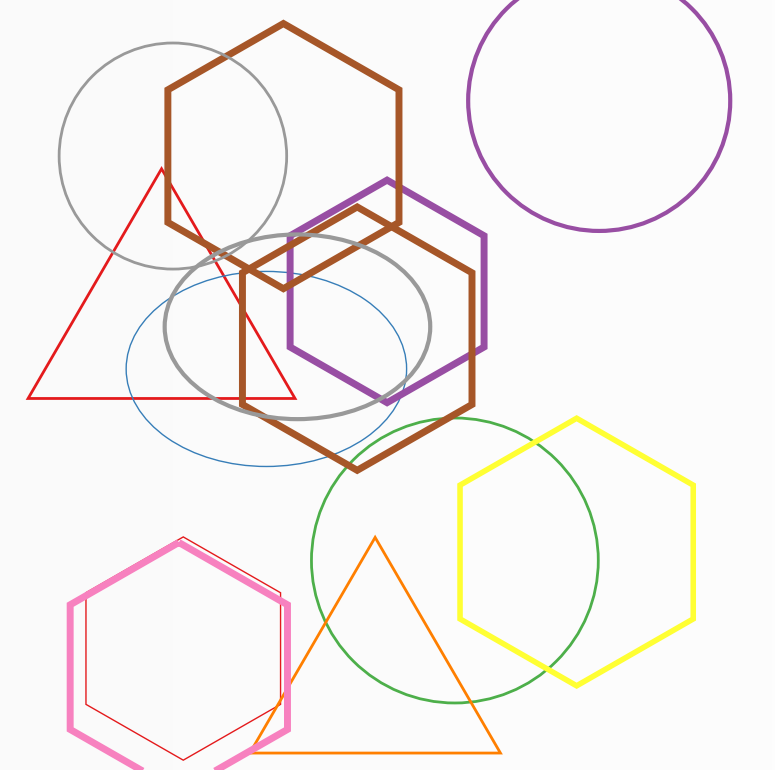[{"shape": "triangle", "thickness": 1, "radius": 0.99, "center": [0.208, 0.582]}, {"shape": "hexagon", "thickness": 0.5, "radius": 0.72, "center": [0.236, 0.158]}, {"shape": "oval", "thickness": 0.5, "radius": 0.9, "center": [0.344, 0.521]}, {"shape": "circle", "thickness": 1, "radius": 0.93, "center": [0.587, 0.272]}, {"shape": "circle", "thickness": 1.5, "radius": 0.85, "center": [0.773, 0.869]}, {"shape": "hexagon", "thickness": 2.5, "radius": 0.72, "center": [0.499, 0.622]}, {"shape": "triangle", "thickness": 1, "radius": 0.93, "center": [0.484, 0.115]}, {"shape": "hexagon", "thickness": 2, "radius": 0.87, "center": [0.744, 0.283]}, {"shape": "hexagon", "thickness": 2.5, "radius": 0.86, "center": [0.366, 0.797]}, {"shape": "hexagon", "thickness": 2.5, "radius": 0.86, "center": [0.461, 0.56]}, {"shape": "hexagon", "thickness": 2.5, "radius": 0.81, "center": [0.231, 0.134]}, {"shape": "circle", "thickness": 1, "radius": 0.73, "center": [0.223, 0.797]}, {"shape": "oval", "thickness": 1.5, "radius": 0.86, "center": [0.384, 0.576]}]